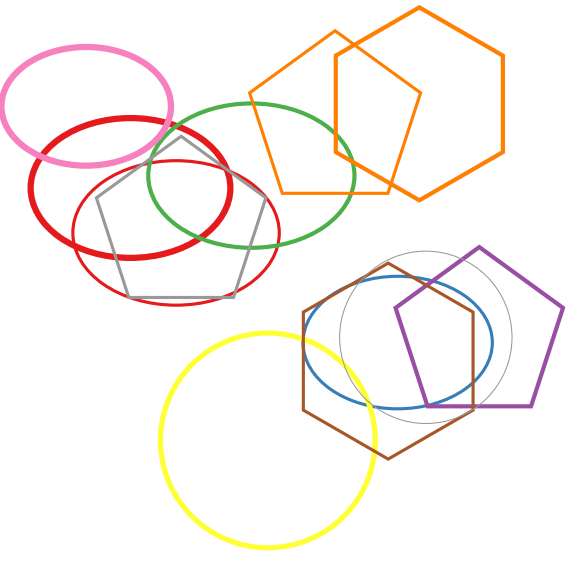[{"shape": "oval", "thickness": 1.5, "radius": 0.89, "center": [0.305, 0.596]}, {"shape": "oval", "thickness": 3, "radius": 0.86, "center": [0.226, 0.674]}, {"shape": "oval", "thickness": 1.5, "radius": 0.82, "center": [0.689, 0.406]}, {"shape": "oval", "thickness": 2, "radius": 0.89, "center": [0.435, 0.695]}, {"shape": "pentagon", "thickness": 2, "radius": 0.76, "center": [0.83, 0.419]}, {"shape": "pentagon", "thickness": 1.5, "radius": 0.78, "center": [0.58, 0.79]}, {"shape": "hexagon", "thickness": 2, "radius": 0.84, "center": [0.726, 0.819]}, {"shape": "circle", "thickness": 2.5, "radius": 0.93, "center": [0.464, 0.237]}, {"shape": "hexagon", "thickness": 1.5, "radius": 0.85, "center": [0.672, 0.374]}, {"shape": "oval", "thickness": 3, "radius": 0.73, "center": [0.149, 0.815]}, {"shape": "pentagon", "thickness": 1.5, "radius": 0.77, "center": [0.314, 0.609]}, {"shape": "circle", "thickness": 0.5, "radius": 0.75, "center": [0.737, 0.415]}]